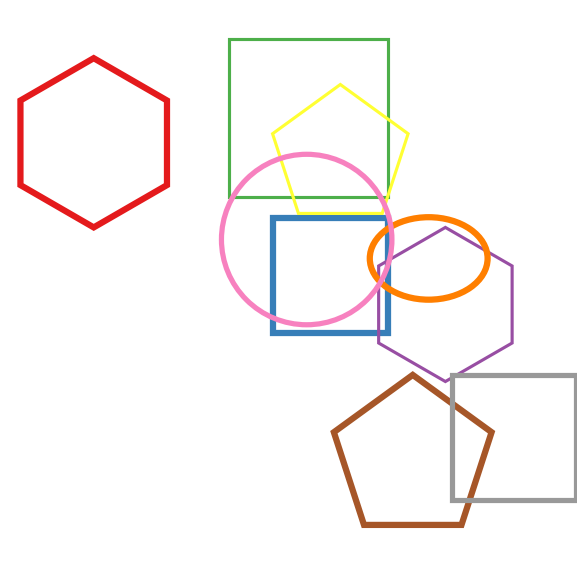[{"shape": "hexagon", "thickness": 3, "radius": 0.73, "center": [0.162, 0.752]}, {"shape": "square", "thickness": 3, "radius": 0.5, "center": [0.572, 0.522]}, {"shape": "square", "thickness": 1.5, "radius": 0.68, "center": [0.534, 0.795]}, {"shape": "hexagon", "thickness": 1.5, "radius": 0.67, "center": [0.771, 0.472]}, {"shape": "oval", "thickness": 3, "radius": 0.51, "center": [0.742, 0.552]}, {"shape": "pentagon", "thickness": 1.5, "radius": 0.62, "center": [0.589, 0.729]}, {"shape": "pentagon", "thickness": 3, "radius": 0.72, "center": [0.715, 0.206]}, {"shape": "circle", "thickness": 2.5, "radius": 0.74, "center": [0.531, 0.584]}, {"shape": "square", "thickness": 2.5, "radius": 0.54, "center": [0.89, 0.241]}]